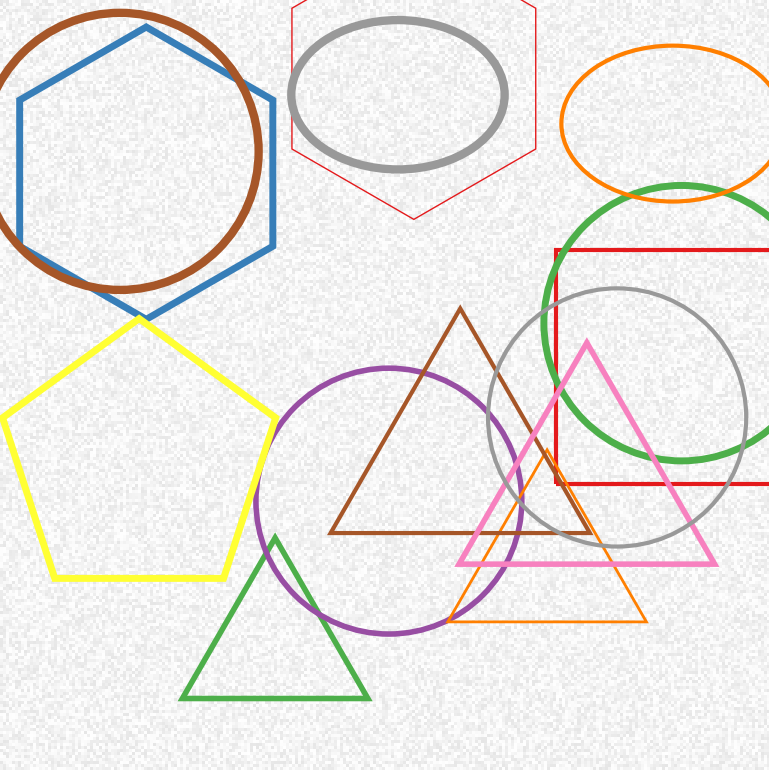[{"shape": "hexagon", "thickness": 0.5, "radius": 0.91, "center": [0.537, 0.898]}, {"shape": "square", "thickness": 1.5, "radius": 0.76, "center": [0.873, 0.523]}, {"shape": "hexagon", "thickness": 2.5, "radius": 0.95, "center": [0.19, 0.775]}, {"shape": "triangle", "thickness": 2, "radius": 0.7, "center": [0.357, 0.162]}, {"shape": "circle", "thickness": 2.5, "radius": 0.89, "center": [0.885, 0.58]}, {"shape": "circle", "thickness": 2, "radius": 0.86, "center": [0.505, 0.349]}, {"shape": "oval", "thickness": 1.5, "radius": 0.72, "center": [0.874, 0.84]}, {"shape": "triangle", "thickness": 1, "radius": 0.74, "center": [0.71, 0.267]}, {"shape": "pentagon", "thickness": 2.5, "radius": 0.93, "center": [0.181, 0.4]}, {"shape": "circle", "thickness": 3, "radius": 0.9, "center": [0.156, 0.803]}, {"shape": "triangle", "thickness": 1.5, "radius": 0.97, "center": [0.598, 0.405]}, {"shape": "triangle", "thickness": 2, "radius": 0.96, "center": [0.762, 0.363]}, {"shape": "oval", "thickness": 3, "radius": 0.69, "center": [0.517, 0.877]}, {"shape": "circle", "thickness": 1.5, "radius": 0.84, "center": [0.801, 0.458]}]